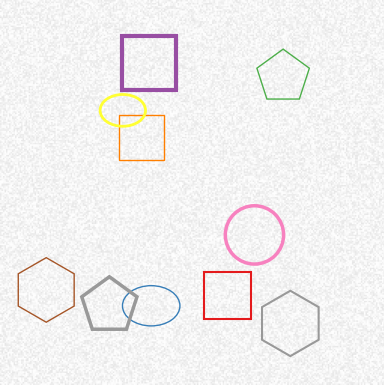[{"shape": "square", "thickness": 1.5, "radius": 0.3, "center": [0.591, 0.232]}, {"shape": "oval", "thickness": 1, "radius": 0.37, "center": [0.393, 0.206]}, {"shape": "pentagon", "thickness": 1, "radius": 0.36, "center": [0.735, 0.801]}, {"shape": "square", "thickness": 3, "radius": 0.35, "center": [0.387, 0.836]}, {"shape": "square", "thickness": 1, "radius": 0.29, "center": [0.368, 0.643]}, {"shape": "oval", "thickness": 2, "radius": 0.29, "center": [0.319, 0.713]}, {"shape": "hexagon", "thickness": 1, "radius": 0.42, "center": [0.12, 0.247]}, {"shape": "circle", "thickness": 2.5, "radius": 0.38, "center": [0.661, 0.39]}, {"shape": "hexagon", "thickness": 1.5, "radius": 0.42, "center": [0.754, 0.16]}, {"shape": "pentagon", "thickness": 2.5, "radius": 0.38, "center": [0.284, 0.206]}]